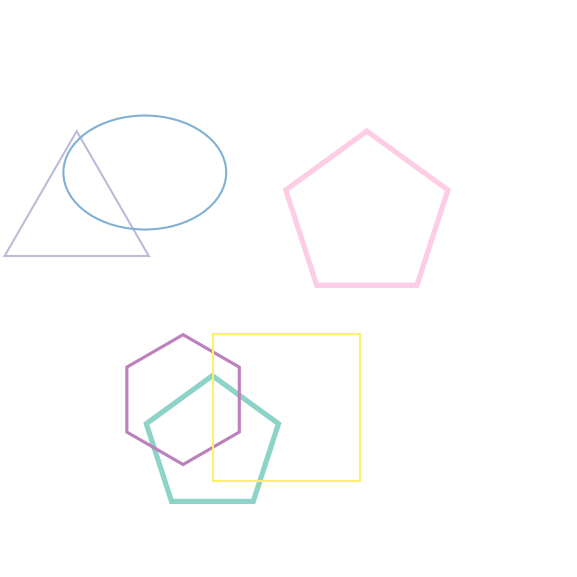[{"shape": "pentagon", "thickness": 2.5, "radius": 0.6, "center": [0.368, 0.228]}, {"shape": "triangle", "thickness": 1, "radius": 0.72, "center": [0.133, 0.628]}, {"shape": "oval", "thickness": 1, "radius": 0.7, "center": [0.251, 0.7]}, {"shape": "pentagon", "thickness": 2.5, "radius": 0.74, "center": [0.635, 0.624]}, {"shape": "hexagon", "thickness": 1.5, "radius": 0.56, "center": [0.317, 0.307]}, {"shape": "square", "thickness": 1, "radius": 0.64, "center": [0.496, 0.294]}]